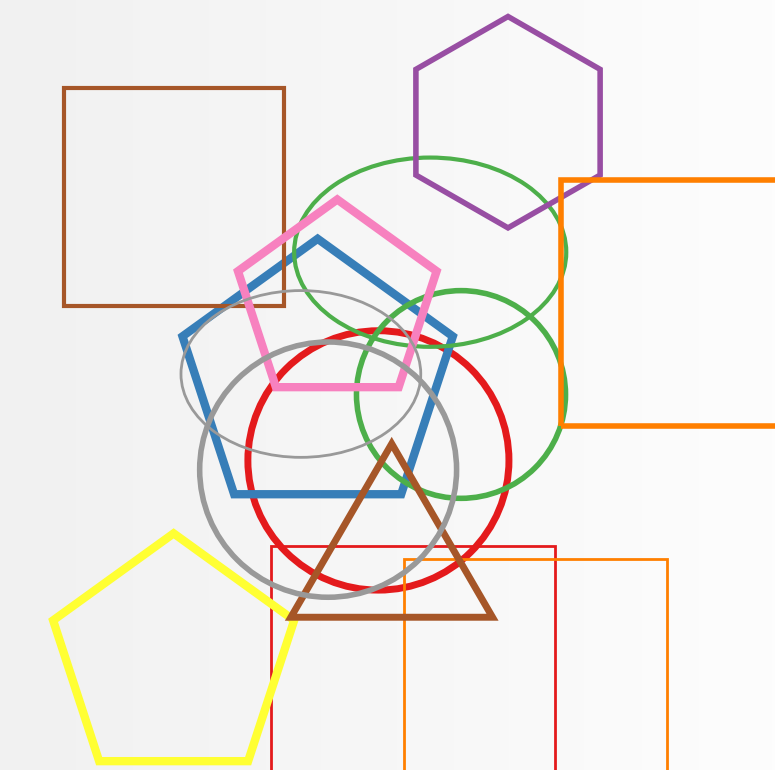[{"shape": "circle", "thickness": 2.5, "radius": 0.84, "center": [0.488, 0.402]}, {"shape": "square", "thickness": 1, "radius": 0.92, "center": [0.533, 0.107]}, {"shape": "pentagon", "thickness": 3, "radius": 0.92, "center": [0.41, 0.507]}, {"shape": "oval", "thickness": 1.5, "radius": 0.88, "center": [0.555, 0.672]}, {"shape": "circle", "thickness": 2, "radius": 0.67, "center": [0.595, 0.488]}, {"shape": "hexagon", "thickness": 2, "radius": 0.69, "center": [0.655, 0.841]}, {"shape": "square", "thickness": 2, "radius": 0.8, "center": [0.884, 0.606]}, {"shape": "square", "thickness": 1, "radius": 0.85, "center": [0.691, 0.104]}, {"shape": "pentagon", "thickness": 3, "radius": 0.82, "center": [0.224, 0.144]}, {"shape": "triangle", "thickness": 2.5, "radius": 0.75, "center": [0.505, 0.273]}, {"shape": "square", "thickness": 1.5, "radius": 0.71, "center": [0.224, 0.744]}, {"shape": "pentagon", "thickness": 3, "radius": 0.67, "center": [0.435, 0.606]}, {"shape": "oval", "thickness": 1, "radius": 0.77, "center": [0.388, 0.514]}, {"shape": "circle", "thickness": 2, "radius": 0.83, "center": [0.423, 0.39]}]